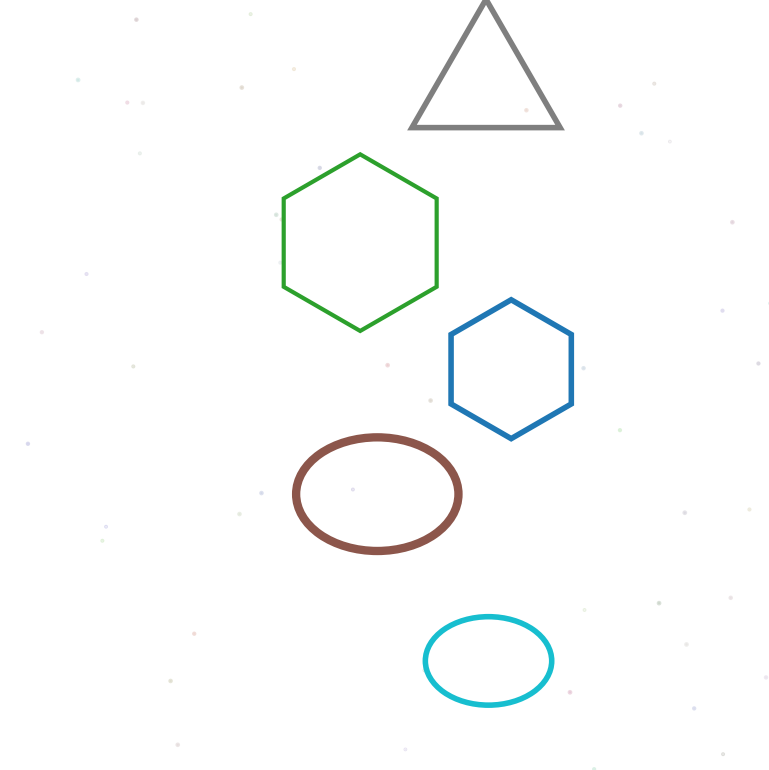[{"shape": "hexagon", "thickness": 2, "radius": 0.45, "center": [0.664, 0.521]}, {"shape": "hexagon", "thickness": 1.5, "radius": 0.57, "center": [0.468, 0.685]}, {"shape": "oval", "thickness": 3, "radius": 0.53, "center": [0.49, 0.358]}, {"shape": "triangle", "thickness": 2, "radius": 0.56, "center": [0.631, 0.89]}, {"shape": "oval", "thickness": 2, "radius": 0.41, "center": [0.634, 0.142]}]